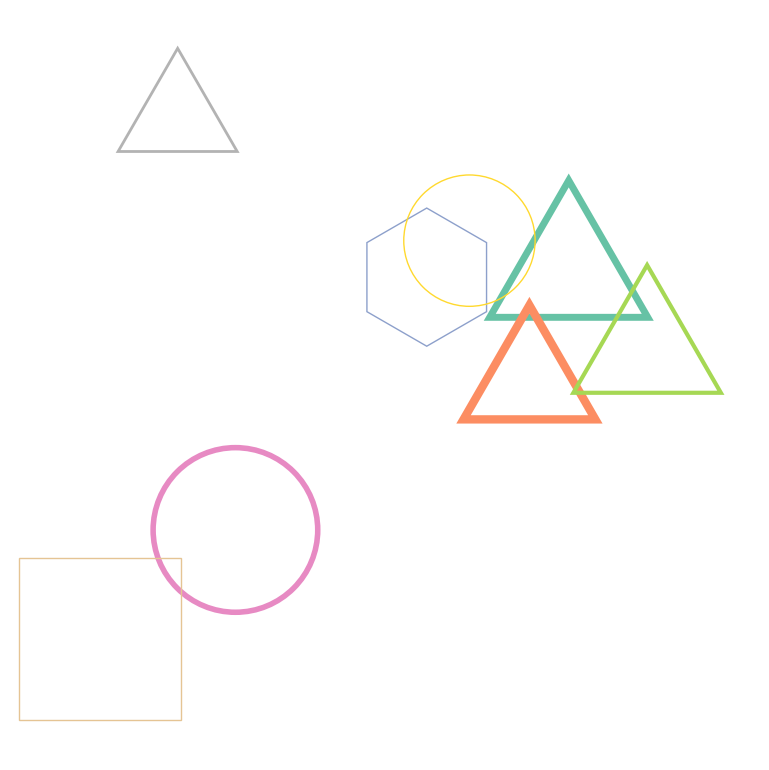[{"shape": "triangle", "thickness": 2.5, "radius": 0.59, "center": [0.739, 0.647]}, {"shape": "triangle", "thickness": 3, "radius": 0.49, "center": [0.688, 0.505]}, {"shape": "hexagon", "thickness": 0.5, "radius": 0.45, "center": [0.554, 0.64]}, {"shape": "circle", "thickness": 2, "radius": 0.53, "center": [0.306, 0.312]}, {"shape": "triangle", "thickness": 1.5, "radius": 0.55, "center": [0.84, 0.545]}, {"shape": "circle", "thickness": 0.5, "radius": 0.43, "center": [0.61, 0.687]}, {"shape": "square", "thickness": 0.5, "radius": 0.53, "center": [0.13, 0.17]}, {"shape": "triangle", "thickness": 1, "radius": 0.45, "center": [0.231, 0.848]}]